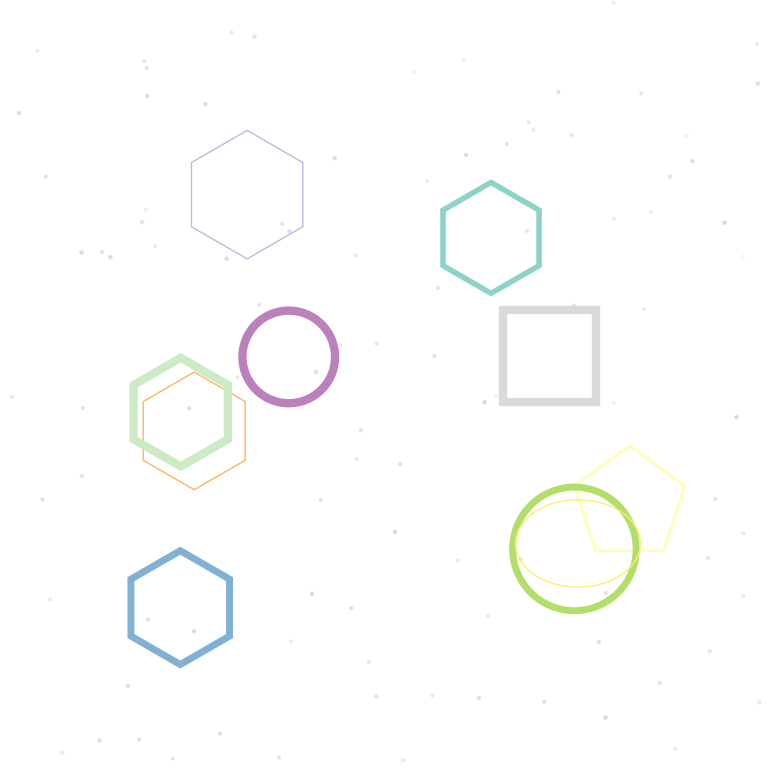[{"shape": "hexagon", "thickness": 2, "radius": 0.36, "center": [0.638, 0.691]}, {"shape": "pentagon", "thickness": 1, "radius": 0.38, "center": [0.818, 0.346]}, {"shape": "hexagon", "thickness": 0.5, "radius": 0.42, "center": [0.321, 0.747]}, {"shape": "hexagon", "thickness": 2.5, "radius": 0.37, "center": [0.234, 0.211]}, {"shape": "hexagon", "thickness": 0.5, "radius": 0.38, "center": [0.252, 0.44]}, {"shape": "circle", "thickness": 2.5, "radius": 0.4, "center": [0.746, 0.287]}, {"shape": "square", "thickness": 3, "radius": 0.3, "center": [0.714, 0.538]}, {"shape": "circle", "thickness": 3, "radius": 0.3, "center": [0.375, 0.536]}, {"shape": "hexagon", "thickness": 3, "radius": 0.35, "center": [0.235, 0.465]}, {"shape": "oval", "thickness": 0.5, "radius": 0.41, "center": [0.751, 0.294]}]